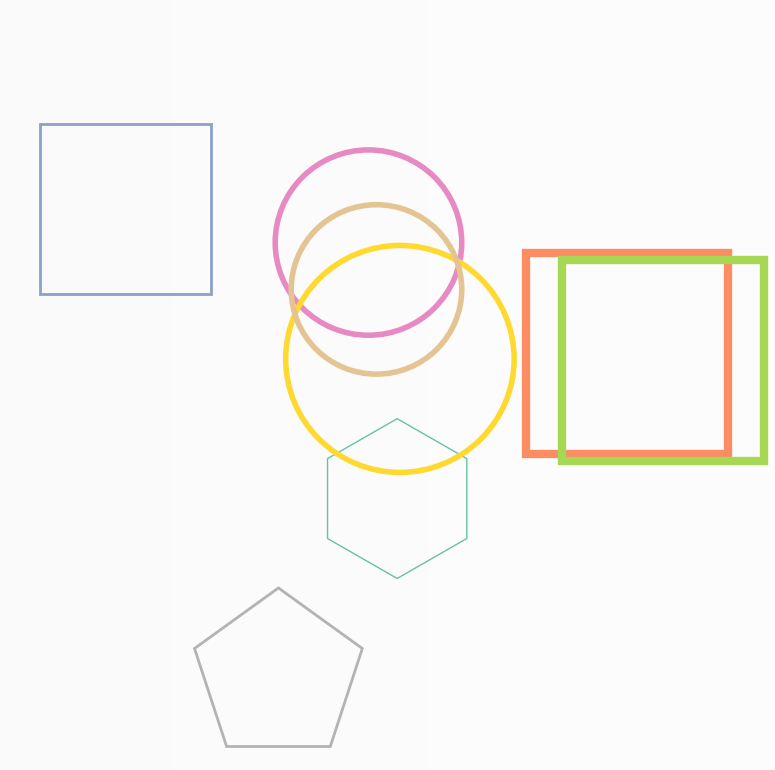[{"shape": "hexagon", "thickness": 0.5, "radius": 0.52, "center": [0.512, 0.353]}, {"shape": "square", "thickness": 3, "radius": 0.65, "center": [0.809, 0.541]}, {"shape": "square", "thickness": 1, "radius": 0.55, "center": [0.162, 0.728]}, {"shape": "circle", "thickness": 2, "radius": 0.6, "center": [0.475, 0.685]}, {"shape": "square", "thickness": 3, "radius": 0.65, "center": [0.855, 0.532]}, {"shape": "circle", "thickness": 2, "radius": 0.74, "center": [0.516, 0.534]}, {"shape": "circle", "thickness": 2, "radius": 0.55, "center": [0.486, 0.624]}, {"shape": "pentagon", "thickness": 1, "radius": 0.57, "center": [0.359, 0.123]}]